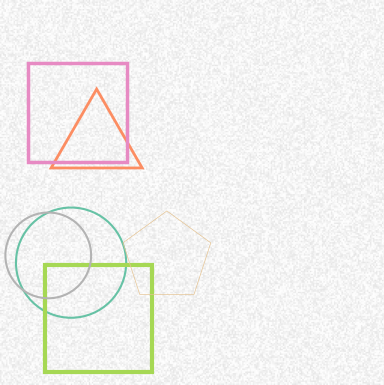[{"shape": "circle", "thickness": 1.5, "radius": 0.72, "center": [0.185, 0.318]}, {"shape": "triangle", "thickness": 2, "radius": 0.68, "center": [0.251, 0.632]}, {"shape": "square", "thickness": 2.5, "radius": 0.64, "center": [0.201, 0.707]}, {"shape": "square", "thickness": 3, "radius": 0.7, "center": [0.256, 0.173]}, {"shape": "pentagon", "thickness": 0.5, "radius": 0.6, "center": [0.433, 0.332]}, {"shape": "circle", "thickness": 1.5, "radius": 0.56, "center": [0.125, 0.337]}]